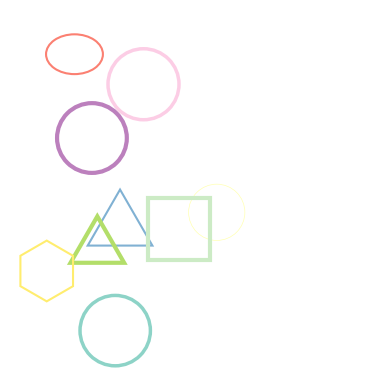[{"shape": "circle", "thickness": 2.5, "radius": 0.46, "center": [0.299, 0.141]}, {"shape": "circle", "thickness": 0.5, "radius": 0.37, "center": [0.563, 0.449]}, {"shape": "oval", "thickness": 1.5, "radius": 0.37, "center": [0.193, 0.859]}, {"shape": "triangle", "thickness": 1.5, "radius": 0.48, "center": [0.312, 0.411]}, {"shape": "triangle", "thickness": 3, "radius": 0.4, "center": [0.253, 0.358]}, {"shape": "circle", "thickness": 2.5, "radius": 0.46, "center": [0.373, 0.781]}, {"shape": "circle", "thickness": 3, "radius": 0.45, "center": [0.239, 0.642]}, {"shape": "square", "thickness": 3, "radius": 0.4, "center": [0.464, 0.406]}, {"shape": "hexagon", "thickness": 1.5, "radius": 0.39, "center": [0.121, 0.296]}]